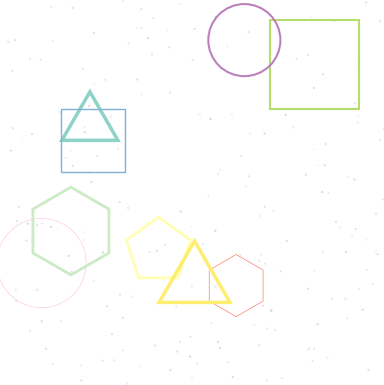[{"shape": "triangle", "thickness": 2.5, "radius": 0.42, "center": [0.234, 0.678]}, {"shape": "pentagon", "thickness": 2, "radius": 0.44, "center": [0.412, 0.349]}, {"shape": "hexagon", "thickness": 0.5, "radius": 0.4, "center": [0.613, 0.258]}, {"shape": "square", "thickness": 1, "radius": 0.41, "center": [0.242, 0.635]}, {"shape": "square", "thickness": 1.5, "radius": 0.58, "center": [0.818, 0.833]}, {"shape": "circle", "thickness": 0.5, "radius": 0.58, "center": [0.108, 0.317]}, {"shape": "circle", "thickness": 1.5, "radius": 0.47, "center": [0.635, 0.896]}, {"shape": "hexagon", "thickness": 2, "radius": 0.57, "center": [0.184, 0.4]}, {"shape": "triangle", "thickness": 2.5, "radius": 0.53, "center": [0.505, 0.268]}]